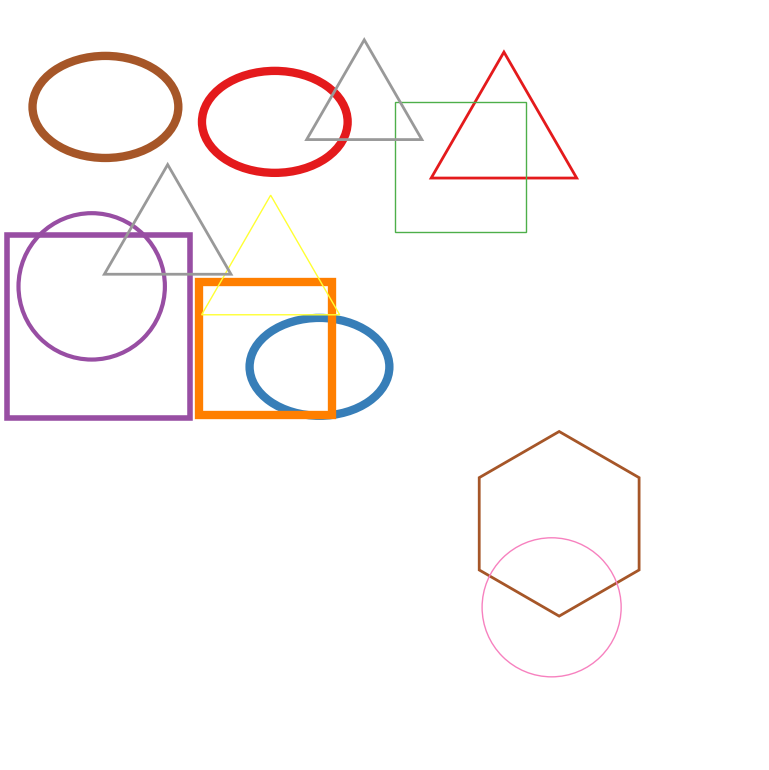[{"shape": "oval", "thickness": 3, "radius": 0.47, "center": [0.357, 0.842]}, {"shape": "triangle", "thickness": 1, "radius": 0.55, "center": [0.654, 0.823]}, {"shape": "oval", "thickness": 3, "radius": 0.45, "center": [0.415, 0.524]}, {"shape": "square", "thickness": 0.5, "radius": 0.42, "center": [0.598, 0.783]}, {"shape": "circle", "thickness": 1.5, "radius": 0.48, "center": [0.119, 0.628]}, {"shape": "square", "thickness": 2, "radius": 0.59, "center": [0.128, 0.576]}, {"shape": "square", "thickness": 3, "radius": 0.43, "center": [0.344, 0.547]}, {"shape": "triangle", "thickness": 0.5, "radius": 0.52, "center": [0.351, 0.643]}, {"shape": "oval", "thickness": 3, "radius": 0.47, "center": [0.137, 0.861]}, {"shape": "hexagon", "thickness": 1, "radius": 0.6, "center": [0.726, 0.32]}, {"shape": "circle", "thickness": 0.5, "radius": 0.45, "center": [0.716, 0.211]}, {"shape": "triangle", "thickness": 1, "radius": 0.47, "center": [0.218, 0.691]}, {"shape": "triangle", "thickness": 1, "radius": 0.43, "center": [0.473, 0.862]}]